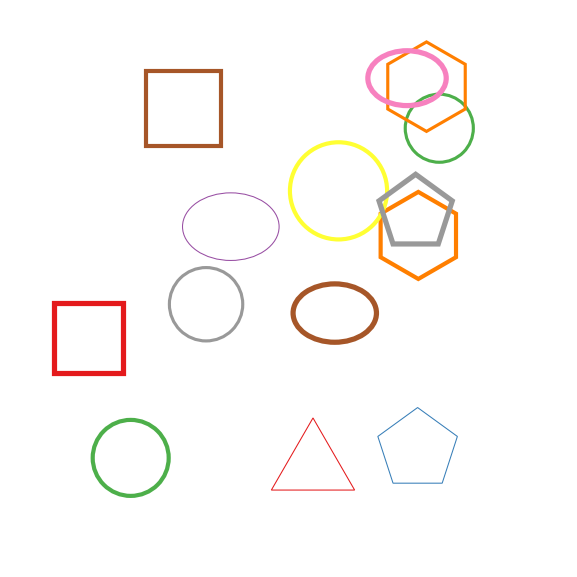[{"shape": "triangle", "thickness": 0.5, "radius": 0.42, "center": [0.542, 0.192]}, {"shape": "square", "thickness": 2.5, "radius": 0.3, "center": [0.154, 0.414]}, {"shape": "pentagon", "thickness": 0.5, "radius": 0.36, "center": [0.723, 0.221]}, {"shape": "circle", "thickness": 2, "radius": 0.33, "center": [0.226, 0.206]}, {"shape": "circle", "thickness": 1.5, "radius": 0.29, "center": [0.761, 0.777]}, {"shape": "oval", "thickness": 0.5, "radius": 0.42, "center": [0.4, 0.607]}, {"shape": "hexagon", "thickness": 1.5, "radius": 0.39, "center": [0.739, 0.849]}, {"shape": "hexagon", "thickness": 2, "radius": 0.38, "center": [0.724, 0.591]}, {"shape": "circle", "thickness": 2, "radius": 0.42, "center": [0.586, 0.669]}, {"shape": "oval", "thickness": 2.5, "radius": 0.36, "center": [0.58, 0.457]}, {"shape": "square", "thickness": 2, "radius": 0.33, "center": [0.318, 0.811]}, {"shape": "oval", "thickness": 2.5, "radius": 0.34, "center": [0.705, 0.864]}, {"shape": "pentagon", "thickness": 2.5, "radius": 0.33, "center": [0.72, 0.631]}, {"shape": "circle", "thickness": 1.5, "radius": 0.32, "center": [0.357, 0.472]}]